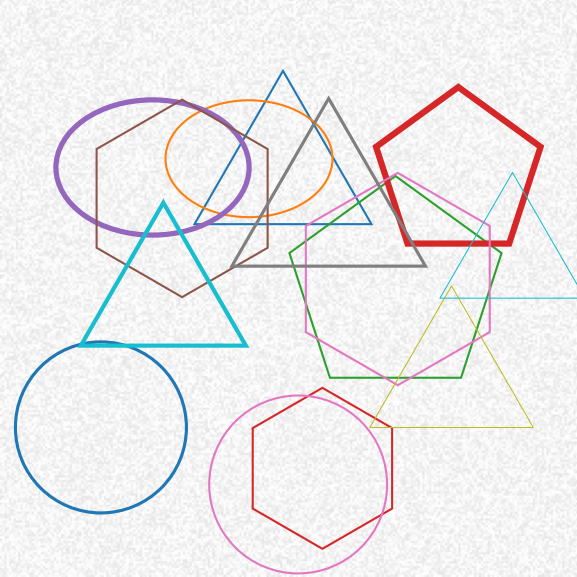[{"shape": "triangle", "thickness": 1, "radius": 0.88, "center": [0.49, 0.699]}, {"shape": "circle", "thickness": 1.5, "radius": 0.74, "center": [0.175, 0.259]}, {"shape": "oval", "thickness": 1, "radius": 0.72, "center": [0.431, 0.724]}, {"shape": "pentagon", "thickness": 1, "radius": 0.97, "center": [0.685, 0.501]}, {"shape": "hexagon", "thickness": 1, "radius": 0.7, "center": [0.558, 0.188]}, {"shape": "pentagon", "thickness": 3, "radius": 0.75, "center": [0.794, 0.699]}, {"shape": "oval", "thickness": 2.5, "radius": 0.84, "center": [0.264, 0.709]}, {"shape": "hexagon", "thickness": 1, "radius": 0.85, "center": [0.315, 0.656]}, {"shape": "hexagon", "thickness": 1, "radius": 0.92, "center": [0.689, 0.516]}, {"shape": "circle", "thickness": 1, "radius": 0.77, "center": [0.516, 0.16]}, {"shape": "triangle", "thickness": 1.5, "radius": 0.97, "center": [0.569, 0.635]}, {"shape": "triangle", "thickness": 0.5, "radius": 0.82, "center": [0.782, 0.341]}, {"shape": "triangle", "thickness": 0.5, "radius": 0.73, "center": [0.887, 0.555]}, {"shape": "triangle", "thickness": 2, "radius": 0.82, "center": [0.283, 0.483]}]